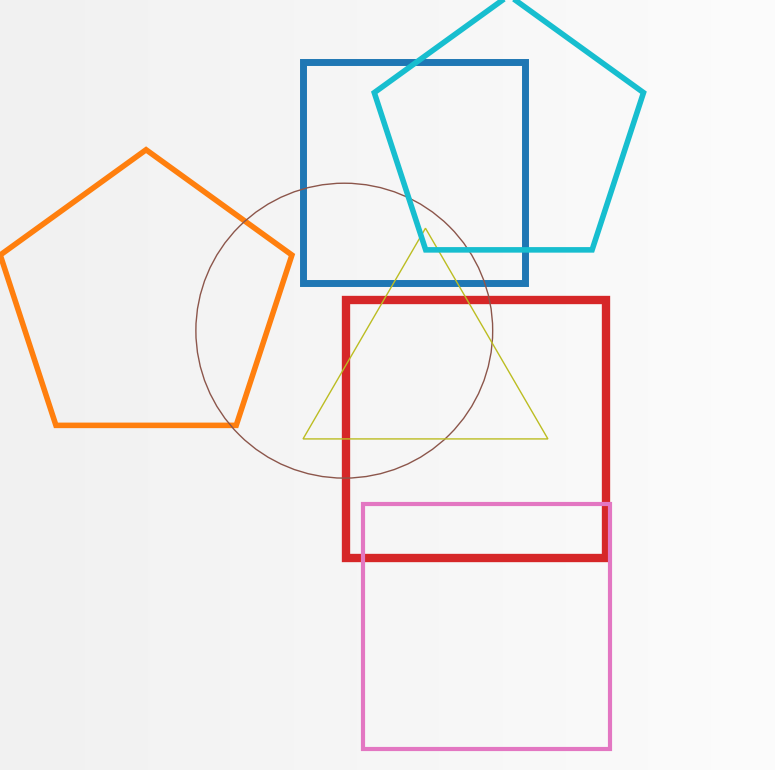[{"shape": "square", "thickness": 2.5, "radius": 0.72, "center": [0.534, 0.775]}, {"shape": "pentagon", "thickness": 2, "radius": 0.99, "center": [0.188, 0.608]}, {"shape": "square", "thickness": 3, "radius": 0.84, "center": [0.614, 0.443]}, {"shape": "circle", "thickness": 0.5, "radius": 0.96, "center": [0.444, 0.571]}, {"shape": "square", "thickness": 1.5, "radius": 0.79, "center": [0.628, 0.187]}, {"shape": "triangle", "thickness": 0.5, "radius": 0.91, "center": [0.549, 0.521]}, {"shape": "pentagon", "thickness": 2, "radius": 0.91, "center": [0.657, 0.823]}]